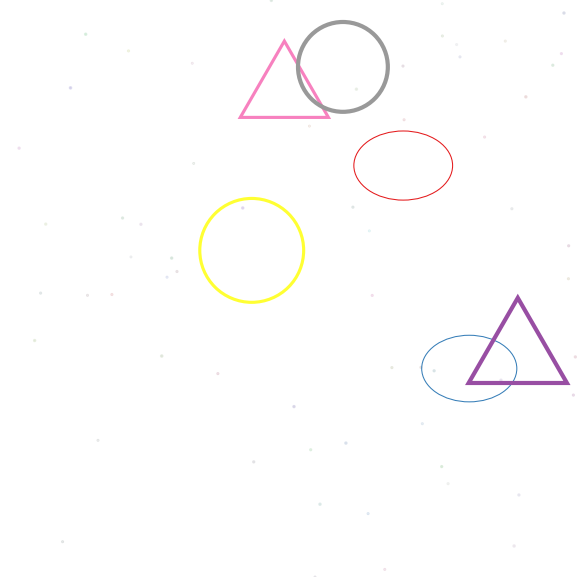[{"shape": "oval", "thickness": 0.5, "radius": 0.43, "center": [0.698, 0.712]}, {"shape": "oval", "thickness": 0.5, "radius": 0.41, "center": [0.813, 0.361]}, {"shape": "triangle", "thickness": 2, "radius": 0.49, "center": [0.897, 0.385]}, {"shape": "circle", "thickness": 1.5, "radius": 0.45, "center": [0.436, 0.566]}, {"shape": "triangle", "thickness": 1.5, "radius": 0.44, "center": [0.492, 0.84]}, {"shape": "circle", "thickness": 2, "radius": 0.39, "center": [0.594, 0.883]}]